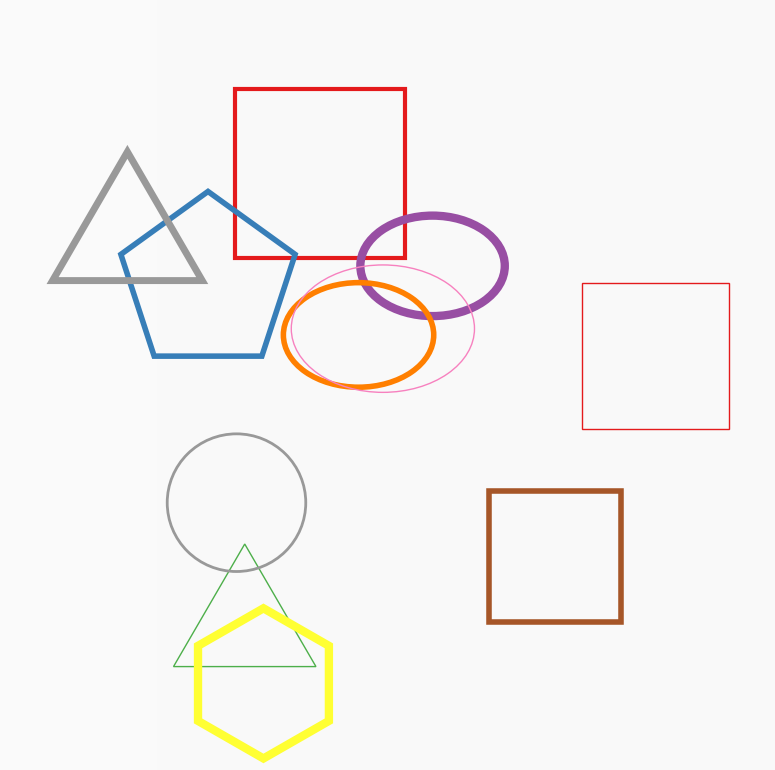[{"shape": "square", "thickness": 0.5, "radius": 0.47, "center": [0.846, 0.538]}, {"shape": "square", "thickness": 1.5, "radius": 0.55, "center": [0.412, 0.775]}, {"shape": "pentagon", "thickness": 2, "radius": 0.59, "center": [0.268, 0.633]}, {"shape": "triangle", "thickness": 0.5, "radius": 0.53, "center": [0.316, 0.187]}, {"shape": "oval", "thickness": 3, "radius": 0.47, "center": [0.558, 0.655]}, {"shape": "oval", "thickness": 2, "radius": 0.48, "center": [0.463, 0.565]}, {"shape": "hexagon", "thickness": 3, "radius": 0.49, "center": [0.34, 0.112]}, {"shape": "square", "thickness": 2, "radius": 0.42, "center": [0.716, 0.277]}, {"shape": "oval", "thickness": 0.5, "radius": 0.59, "center": [0.494, 0.573]}, {"shape": "circle", "thickness": 1, "radius": 0.45, "center": [0.305, 0.347]}, {"shape": "triangle", "thickness": 2.5, "radius": 0.56, "center": [0.164, 0.691]}]